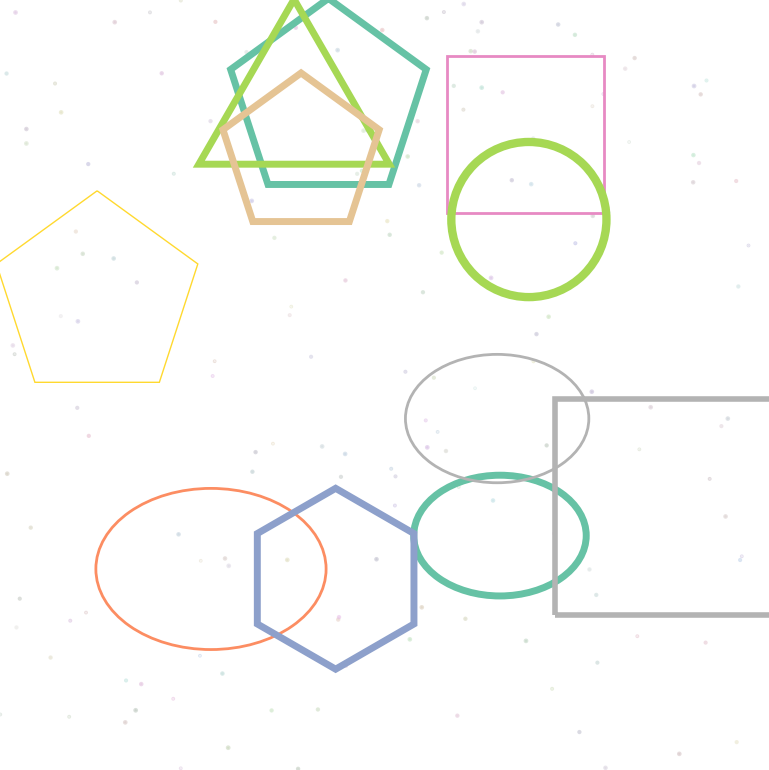[{"shape": "pentagon", "thickness": 2.5, "radius": 0.67, "center": [0.427, 0.868]}, {"shape": "oval", "thickness": 2.5, "radius": 0.56, "center": [0.649, 0.304]}, {"shape": "oval", "thickness": 1, "radius": 0.75, "center": [0.274, 0.261]}, {"shape": "hexagon", "thickness": 2.5, "radius": 0.59, "center": [0.436, 0.248]}, {"shape": "square", "thickness": 1, "radius": 0.51, "center": [0.683, 0.826]}, {"shape": "triangle", "thickness": 2.5, "radius": 0.71, "center": [0.382, 0.858]}, {"shape": "circle", "thickness": 3, "radius": 0.5, "center": [0.687, 0.715]}, {"shape": "pentagon", "thickness": 0.5, "radius": 0.69, "center": [0.126, 0.615]}, {"shape": "pentagon", "thickness": 2.5, "radius": 0.53, "center": [0.391, 0.799]}, {"shape": "oval", "thickness": 1, "radius": 0.6, "center": [0.646, 0.456]}, {"shape": "square", "thickness": 2, "radius": 0.7, "center": [0.861, 0.342]}]